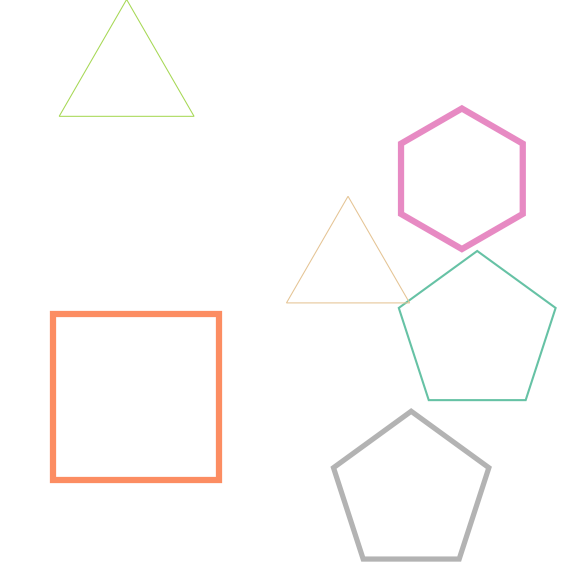[{"shape": "pentagon", "thickness": 1, "radius": 0.71, "center": [0.826, 0.422]}, {"shape": "square", "thickness": 3, "radius": 0.72, "center": [0.236, 0.312]}, {"shape": "hexagon", "thickness": 3, "radius": 0.61, "center": [0.8, 0.69]}, {"shape": "triangle", "thickness": 0.5, "radius": 0.67, "center": [0.219, 0.865]}, {"shape": "triangle", "thickness": 0.5, "radius": 0.62, "center": [0.603, 0.536]}, {"shape": "pentagon", "thickness": 2.5, "radius": 0.71, "center": [0.712, 0.146]}]